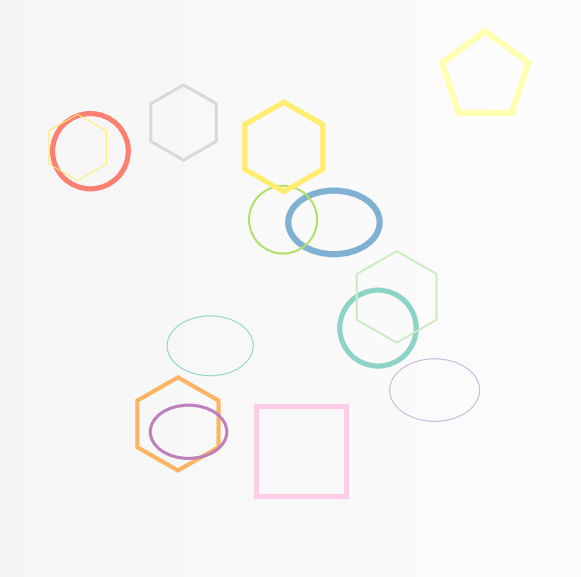[{"shape": "circle", "thickness": 2.5, "radius": 0.33, "center": [0.65, 0.431]}, {"shape": "oval", "thickness": 0.5, "radius": 0.37, "center": [0.362, 0.4]}, {"shape": "pentagon", "thickness": 3, "radius": 0.39, "center": [0.835, 0.867]}, {"shape": "oval", "thickness": 0.5, "radius": 0.39, "center": [0.748, 0.324]}, {"shape": "circle", "thickness": 2.5, "radius": 0.33, "center": [0.156, 0.737]}, {"shape": "oval", "thickness": 3, "radius": 0.39, "center": [0.575, 0.614]}, {"shape": "hexagon", "thickness": 2, "radius": 0.4, "center": [0.306, 0.265]}, {"shape": "circle", "thickness": 1, "radius": 0.29, "center": [0.487, 0.619]}, {"shape": "square", "thickness": 2.5, "radius": 0.39, "center": [0.517, 0.218]}, {"shape": "hexagon", "thickness": 1.5, "radius": 0.33, "center": [0.316, 0.787]}, {"shape": "oval", "thickness": 1.5, "radius": 0.33, "center": [0.324, 0.251]}, {"shape": "hexagon", "thickness": 1, "radius": 0.4, "center": [0.682, 0.485]}, {"shape": "hexagon", "thickness": 2.5, "radius": 0.39, "center": [0.488, 0.745]}, {"shape": "hexagon", "thickness": 0.5, "radius": 0.29, "center": [0.134, 0.744]}]